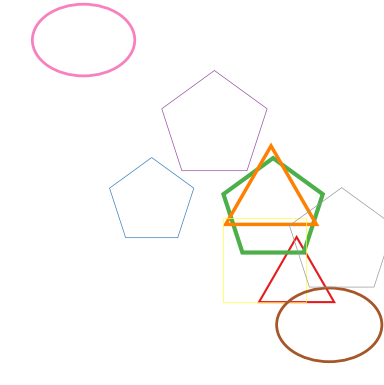[{"shape": "triangle", "thickness": 1.5, "radius": 0.56, "center": [0.77, 0.272]}, {"shape": "pentagon", "thickness": 0.5, "radius": 0.58, "center": [0.394, 0.476]}, {"shape": "pentagon", "thickness": 3, "radius": 0.68, "center": [0.709, 0.454]}, {"shape": "pentagon", "thickness": 0.5, "radius": 0.72, "center": [0.557, 0.673]}, {"shape": "triangle", "thickness": 2.5, "radius": 0.68, "center": [0.704, 0.485]}, {"shape": "square", "thickness": 0.5, "radius": 0.54, "center": [0.687, 0.324]}, {"shape": "oval", "thickness": 2, "radius": 0.68, "center": [0.855, 0.156]}, {"shape": "oval", "thickness": 2, "radius": 0.66, "center": [0.217, 0.896]}, {"shape": "pentagon", "thickness": 0.5, "radius": 0.71, "center": [0.888, 0.37]}]